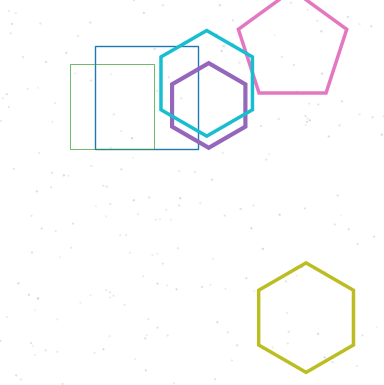[{"shape": "square", "thickness": 1, "radius": 0.67, "center": [0.381, 0.746]}, {"shape": "square", "thickness": 0.5, "radius": 0.55, "center": [0.29, 0.724]}, {"shape": "hexagon", "thickness": 3, "radius": 0.55, "center": [0.542, 0.726]}, {"shape": "pentagon", "thickness": 2.5, "radius": 0.74, "center": [0.76, 0.878]}, {"shape": "hexagon", "thickness": 2.5, "radius": 0.71, "center": [0.795, 0.175]}, {"shape": "hexagon", "thickness": 2.5, "radius": 0.69, "center": [0.537, 0.784]}]